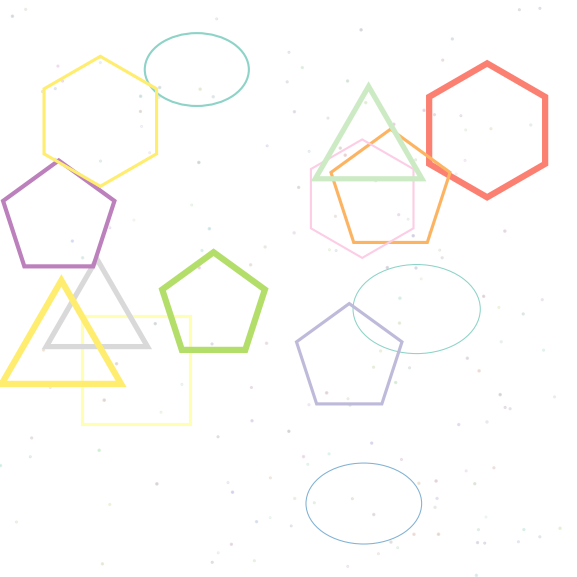[{"shape": "oval", "thickness": 0.5, "radius": 0.55, "center": [0.721, 0.464]}, {"shape": "oval", "thickness": 1, "radius": 0.45, "center": [0.341, 0.879]}, {"shape": "square", "thickness": 1.5, "radius": 0.47, "center": [0.235, 0.358]}, {"shape": "pentagon", "thickness": 1.5, "radius": 0.48, "center": [0.605, 0.377]}, {"shape": "hexagon", "thickness": 3, "radius": 0.58, "center": [0.844, 0.773]}, {"shape": "oval", "thickness": 0.5, "radius": 0.5, "center": [0.63, 0.127]}, {"shape": "pentagon", "thickness": 1.5, "radius": 0.54, "center": [0.676, 0.667]}, {"shape": "pentagon", "thickness": 3, "radius": 0.47, "center": [0.37, 0.469]}, {"shape": "hexagon", "thickness": 1, "radius": 0.51, "center": [0.627, 0.655]}, {"shape": "triangle", "thickness": 2.5, "radius": 0.51, "center": [0.168, 0.45]}, {"shape": "pentagon", "thickness": 2, "radius": 0.51, "center": [0.102, 0.62]}, {"shape": "triangle", "thickness": 2.5, "radius": 0.53, "center": [0.638, 0.743]}, {"shape": "hexagon", "thickness": 1.5, "radius": 0.56, "center": [0.174, 0.789]}, {"shape": "triangle", "thickness": 3, "radius": 0.6, "center": [0.106, 0.394]}]